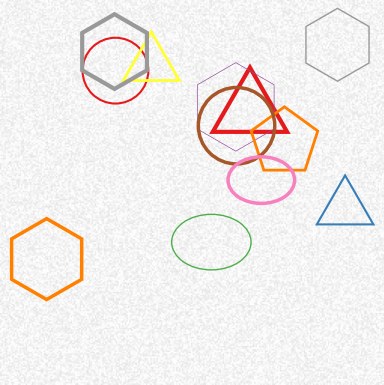[{"shape": "triangle", "thickness": 3, "radius": 0.56, "center": [0.649, 0.713]}, {"shape": "circle", "thickness": 1.5, "radius": 0.43, "center": [0.3, 0.816]}, {"shape": "triangle", "thickness": 1.5, "radius": 0.42, "center": [0.896, 0.46]}, {"shape": "oval", "thickness": 1, "radius": 0.52, "center": [0.549, 0.371]}, {"shape": "hexagon", "thickness": 0.5, "radius": 0.57, "center": [0.612, 0.722]}, {"shape": "hexagon", "thickness": 2.5, "radius": 0.53, "center": [0.121, 0.327]}, {"shape": "pentagon", "thickness": 2, "radius": 0.45, "center": [0.739, 0.632]}, {"shape": "triangle", "thickness": 2, "radius": 0.42, "center": [0.393, 0.833]}, {"shape": "circle", "thickness": 2.5, "radius": 0.5, "center": [0.614, 0.673]}, {"shape": "oval", "thickness": 2.5, "radius": 0.43, "center": [0.679, 0.532]}, {"shape": "hexagon", "thickness": 1, "radius": 0.47, "center": [0.877, 0.884]}, {"shape": "hexagon", "thickness": 3, "radius": 0.49, "center": [0.298, 0.866]}]